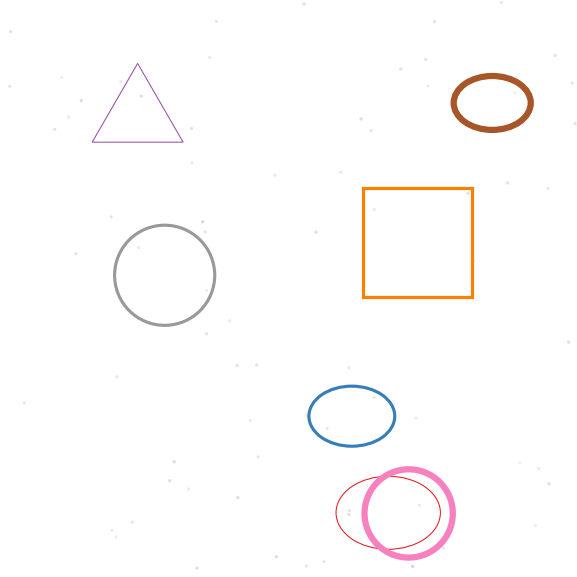[{"shape": "oval", "thickness": 0.5, "radius": 0.45, "center": [0.672, 0.111]}, {"shape": "oval", "thickness": 1.5, "radius": 0.37, "center": [0.609, 0.278]}, {"shape": "triangle", "thickness": 0.5, "radius": 0.45, "center": [0.238, 0.798]}, {"shape": "square", "thickness": 1.5, "radius": 0.47, "center": [0.723, 0.578]}, {"shape": "oval", "thickness": 3, "radius": 0.33, "center": [0.852, 0.821]}, {"shape": "circle", "thickness": 3, "radius": 0.38, "center": [0.708, 0.11]}, {"shape": "circle", "thickness": 1.5, "radius": 0.43, "center": [0.285, 0.522]}]